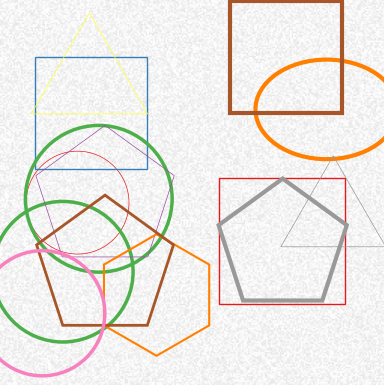[{"shape": "circle", "thickness": 0.5, "radius": 0.67, "center": [0.201, 0.474]}, {"shape": "square", "thickness": 1, "radius": 0.82, "center": [0.732, 0.374]}, {"shape": "square", "thickness": 1, "radius": 0.73, "center": [0.236, 0.707]}, {"shape": "circle", "thickness": 2.5, "radius": 0.91, "center": [0.163, 0.294]}, {"shape": "circle", "thickness": 2.5, "radius": 0.95, "center": [0.257, 0.484]}, {"shape": "pentagon", "thickness": 0.5, "radius": 0.94, "center": [0.273, 0.485]}, {"shape": "oval", "thickness": 3, "radius": 0.92, "center": [0.848, 0.716]}, {"shape": "hexagon", "thickness": 1.5, "radius": 0.79, "center": [0.407, 0.234]}, {"shape": "triangle", "thickness": 0.5, "radius": 0.87, "center": [0.232, 0.791]}, {"shape": "pentagon", "thickness": 2, "radius": 0.93, "center": [0.273, 0.306]}, {"shape": "square", "thickness": 3, "radius": 0.73, "center": [0.743, 0.851]}, {"shape": "circle", "thickness": 2.5, "radius": 0.81, "center": [0.11, 0.186]}, {"shape": "pentagon", "thickness": 3, "radius": 0.88, "center": [0.734, 0.361]}, {"shape": "triangle", "thickness": 0.5, "radius": 0.79, "center": [0.866, 0.438]}]